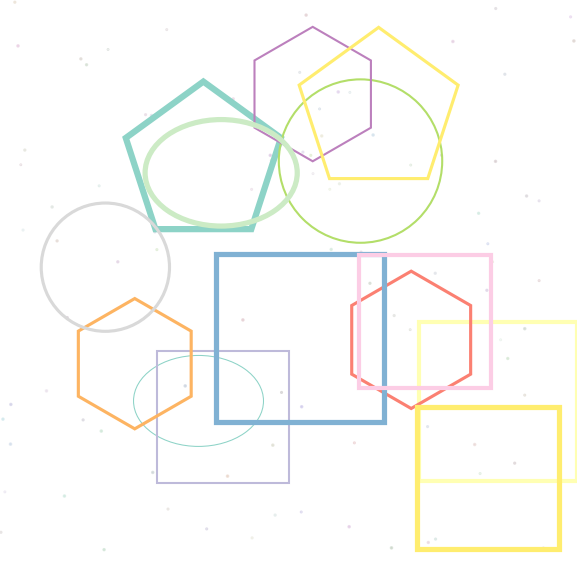[{"shape": "oval", "thickness": 0.5, "radius": 0.56, "center": [0.344, 0.305]}, {"shape": "pentagon", "thickness": 3, "radius": 0.71, "center": [0.352, 0.717]}, {"shape": "square", "thickness": 2, "radius": 0.69, "center": [0.862, 0.304]}, {"shape": "square", "thickness": 1, "radius": 0.57, "center": [0.386, 0.276]}, {"shape": "hexagon", "thickness": 1.5, "radius": 0.59, "center": [0.712, 0.411]}, {"shape": "square", "thickness": 2.5, "radius": 0.73, "center": [0.519, 0.415]}, {"shape": "hexagon", "thickness": 1.5, "radius": 0.56, "center": [0.233, 0.369]}, {"shape": "circle", "thickness": 1, "radius": 0.71, "center": [0.624, 0.72]}, {"shape": "square", "thickness": 2, "radius": 0.58, "center": [0.736, 0.442]}, {"shape": "circle", "thickness": 1.5, "radius": 0.56, "center": [0.182, 0.536]}, {"shape": "hexagon", "thickness": 1, "radius": 0.58, "center": [0.541, 0.836]}, {"shape": "oval", "thickness": 2.5, "radius": 0.66, "center": [0.383, 0.7]}, {"shape": "pentagon", "thickness": 1.5, "radius": 0.72, "center": [0.656, 0.807]}, {"shape": "square", "thickness": 2.5, "radius": 0.62, "center": [0.845, 0.171]}]